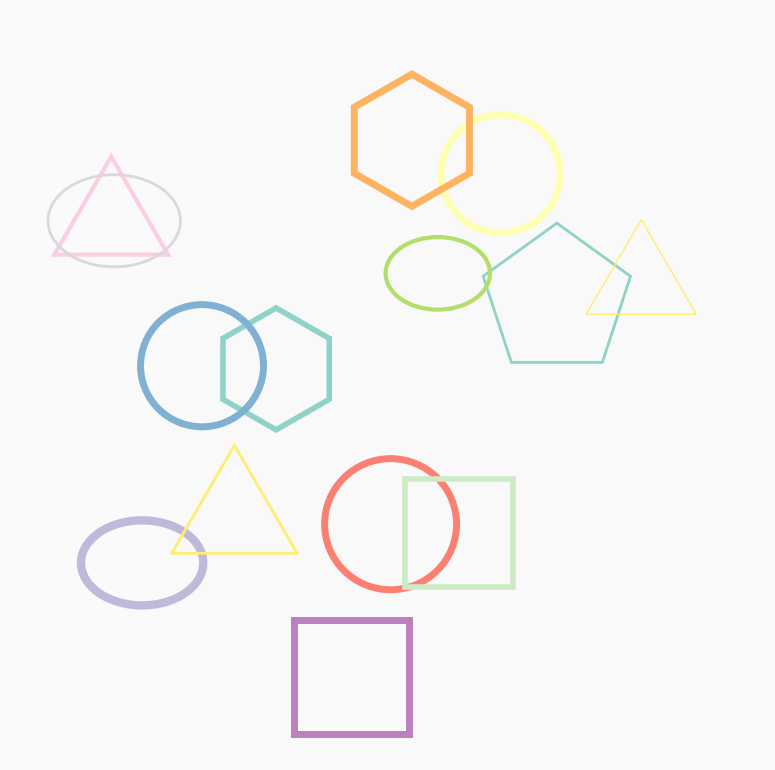[{"shape": "hexagon", "thickness": 2, "radius": 0.4, "center": [0.356, 0.521]}, {"shape": "pentagon", "thickness": 1, "radius": 0.5, "center": [0.719, 0.61]}, {"shape": "circle", "thickness": 2.5, "radius": 0.38, "center": [0.646, 0.774]}, {"shape": "oval", "thickness": 3, "radius": 0.39, "center": [0.183, 0.269]}, {"shape": "circle", "thickness": 2.5, "radius": 0.43, "center": [0.504, 0.319]}, {"shape": "circle", "thickness": 2.5, "radius": 0.4, "center": [0.261, 0.525]}, {"shape": "hexagon", "thickness": 2.5, "radius": 0.43, "center": [0.531, 0.818]}, {"shape": "oval", "thickness": 1.5, "radius": 0.34, "center": [0.565, 0.645]}, {"shape": "triangle", "thickness": 1.5, "radius": 0.42, "center": [0.144, 0.712]}, {"shape": "oval", "thickness": 1, "radius": 0.43, "center": [0.147, 0.713]}, {"shape": "square", "thickness": 2.5, "radius": 0.37, "center": [0.454, 0.121]}, {"shape": "square", "thickness": 2, "radius": 0.35, "center": [0.592, 0.308]}, {"shape": "triangle", "thickness": 1, "radius": 0.47, "center": [0.302, 0.328]}, {"shape": "triangle", "thickness": 0.5, "radius": 0.41, "center": [0.827, 0.633]}]